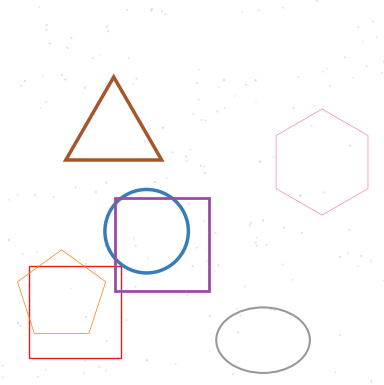[{"shape": "square", "thickness": 1, "radius": 0.59, "center": [0.195, 0.189]}, {"shape": "circle", "thickness": 2.5, "radius": 0.54, "center": [0.381, 0.399]}, {"shape": "square", "thickness": 2, "radius": 0.61, "center": [0.421, 0.365]}, {"shape": "pentagon", "thickness": 0.5, "radius": 0.6, "center": [0.16, 0.231]}, {"shape": "triangle", "thickness": 2.5, "radius": 0.72, "center": [0.295, 0.656]}, {"shape": "hexagon", "thickness": 0.5, "radius": 0.69, "center": [0.836, 0.579]}, {"shape": "oval", "thickness": 1.5, "radius": 0.61, "center": [0.683, 0.116]}]